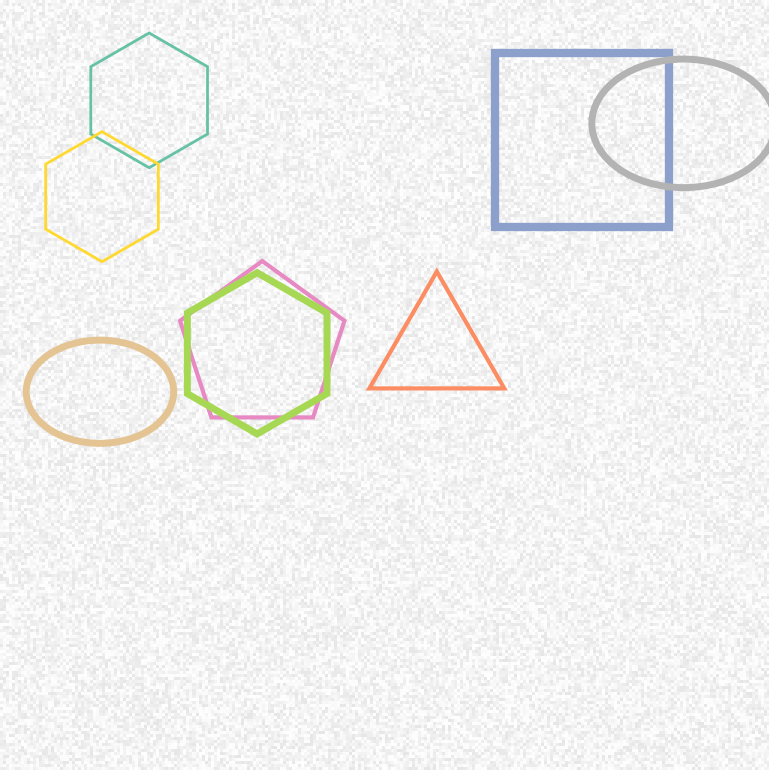[{"shape": "hexagon", "thickness": 1, "radius": 0.44, "center": [0.194, 0.87]}, {"shape": "triangle", "thickness": 1.5, "radius": 0.51, "center": [0.567, 0.546]}, {"shape": "square", "thickness": 3, "radius": 0.56, "center": [0.755, 0.818]}, {"shape": "pentagon", "thickness": 1.5, "radius": 0.56, "center": [0.341, 0.549]}, {"shape": "hexagon", "thickness": 2.5, "radius": 0.52, "center": [0.334, 0.541]}, {"shape": "hexagon", "thickness": 1, "radius": 0.42, "center": [0.132, 0.745]}, {"shape": "oval", "thickness": 2.5, "radius": 0.48, "center": [0.13, 0.491]}, {"shape": "oval", "thickness": 2.5, "radius": 0.6, "center": [0.888, 0.84]}]